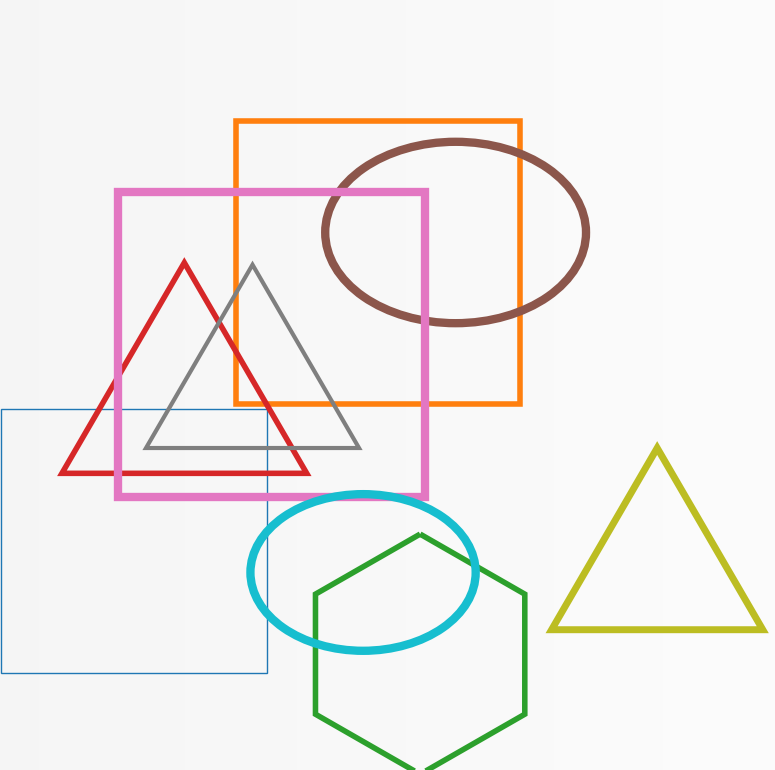[{"shape": "square", "thickness": 0.5, "radius": 0.86, "center": [0.173, 0.298]}, {"shape": "square", "thickness": 2, "radius": 0.92, "center": [0.488, 0.659]}, {"shape": "hexagon", "thickness": 2, "radius": 0.78, "center": [0.542, 0.15]}, {"shape": "triangle", "thickness": 2, "radius": 0.91, "center": [0.238, 0.476]}, {"shape": "oval", "thickness": 3, "radius": 0.84, "center": [0.588, 0.698]}, {"shape": "square", "thickness": 3, "radius": 0.99, "center": [0.351, 0.553]}, {"shape": "triangle", "thickness": 1.5, "radius": 0.79, "center": [0.326, 0.498]}, {"shape": "triangle", "thickness": 2.5, "radius": 0.79, "center": [0.848, 0.261]}, {"shape": "oval", "thickness": 3, "radius": 0.73, "center": [0.468, 0.257]}]